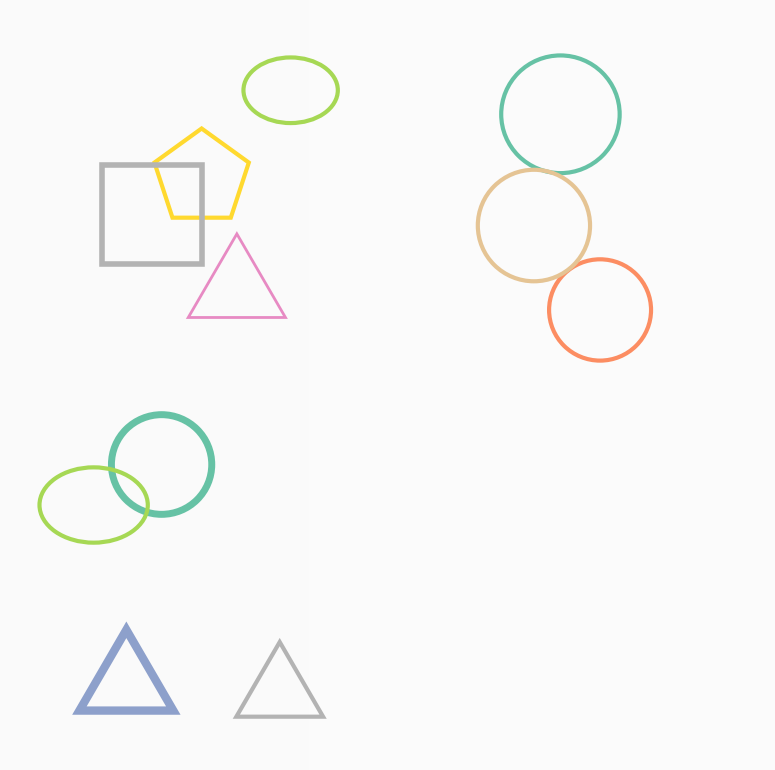[{"shape": "circle", "thickness": 2.5, "radius": 0.32, "center": [0.209, 0.397]}, {"shape": "circle", "thickness": 1.5, "radius": 0.38, "center": [0.723, 0.852]}, {"shape": "circle", "thickness": 1.5, "radius": 0.33, "center": [0.774, 0.597]}, {"shape": "triangle", "thickness": 3, "radius": 0.35, "center": [0.163, 0.112]}, {"shape": "triangle", "thickness": 1, "radius": 0.36, "center": [0.306, 0.624]}, {"shape": "oval", "thickness": 1.5, "radius": 0.3, "center": [0.375, 0.883]}, {"shape": "oval", "thickness": 1.5, "radius": 0.35, "center": [0.121, 0.344]}, {"shape": "pentagon", "thickness": 1.5, "radius": 0.32, "center": [0.26, 0.769]}, {"shape": "circle", "thickness": 1.5, "radius": 0.36, "center": [0.689, 0.707]}, {"shape": "triangle", "thickness": 1.5, "radius": 0.32, "center": [0.361, 0.102]}, {"shape": "square", "thickness": 2, "radius": 0.32, "center": [0.196, 0.721]}]